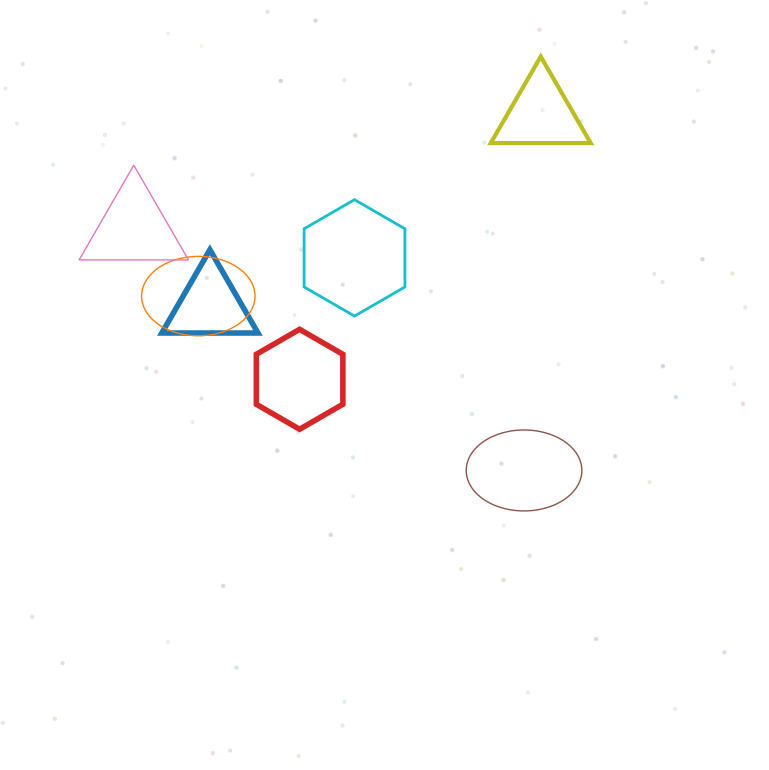[{"shape": "triangle", "thickness": 2, "radius": 0.36, "center": [0.273, 0.604]}, {"shape": "oval", "thickness": 0.5, "radius": 0.37, "center": [0.258, 0.615]}, {"shape": "hexagon", "thickness": 2, "radius": 0.32, "center": [0.389, 0.507]}, {"shape": "oval", "thickness": 0.5, "radius": 0.38, "center": [0.681, 0.389]}, {"shape": "triangle", "thickness": 0.5, "radius": 0.41, "center": [0.174, 0.703]}, {"shape": "triangle", "thickness": 1.5, "radius": 0.37, "center": [0.702, 0.852]}, {"shape": "hexagon", "thickness": 1, "radius": 0.38, "center": [0.46, 0.665]}]